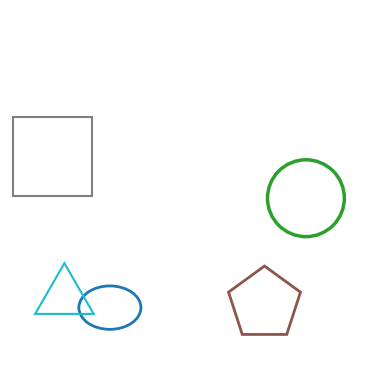[{"shape": "oval", "thickness": 2, "radius": 0.4, "center": [0.285, 0.201]}, {"shape": "circle", "thickness": 2.5, "radius": 0.5, "center": [0.795, 0.485]}, {"shape": "pentagon", "thickness": 2, "radius": 0.49, "center": [0.687, 0.211]}, {"shape": "square", "thickness": 1.5, "radius": 0.51, "center": [0.137, 0.594]}, {"shape": "triangle", "thickness": 1.5, "radius": 0.44, "center": [0.167, 0.229]}]